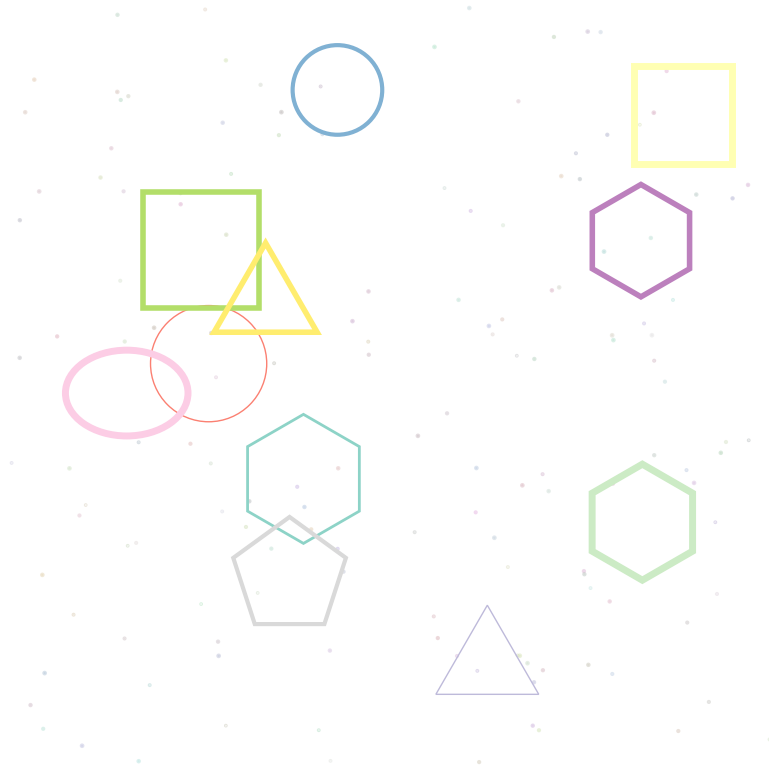[{"shape": "hexagon", "thickness": 1, "radius": 0.42, "center": [0.394, 0.378]}, {"shape": "square", "thickness": 2.5, "radius": 0.32, "center": [0.887, 0.851]}, {"shape": "triangle", "thickness": 0.5, "radius": 0.39, "center": [0.633, 0.137]}, {"shape": "circle", "thickness": 0.5, "radius": 0.38, "center": [0.271, 0.528]}, {"shape": "circle", "thickness": 1.5, "radius": 0.29, "center": [0.438, 0.883]}, {"shape": "square", "thickness": 2, "radius": 0.38, "center": [0.261, 0.675]}, {"shape": "oval", "thickness": 2.5, "radius": 0.4, "center": [0.165, 0.49]}, {"shape": "pentagon", "thickness": 1.5, "radius": 0.38, "center": [0.376, 0.252]}, {"shape": "hexagon", "thickness": 2, "radius": 0.36, "center": [0.832, 0.687]}, {"shape": "hexagon", "thickness": 2.5, "radius": 0.38, "center": [0.834, 0.322]}, {"shape": "triangle", "thickness": 2, "radius": 0.39, "center": [0.345, 0.607]}]